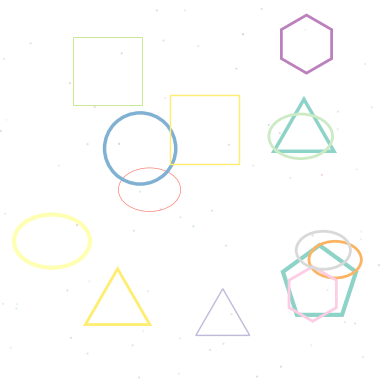[{"shape": "triangle", "thickness": 2.5, "radius": 0.45, "center": [0.789, 0.652]}, {"shape": "pentagon", "thickness": 3, "radius": 0.5, "center": [0.83, 0.263]}, {"shape": "oval", "thickness": 3, "radius": 0.49, "center": [0.135, 0.374]}, {"shape": "triangle", "thickness": 1, "radius": 0.4, "center": [0.579, 0.169]}, {"shape": "oval", "thickness": 0.5, "radius": 0.4, "center": [0.388, 0.507]}, {"shape": "circle", "thickness": 2.5, "radius": 0.46, "center": [0.364, 0.614]}, {"shape": "oval", "thickness": 2, "radius": 0.34, "center": [0.871, 0.326]}, {"shape": "square", "thickness": 0.5, "radius": 0.44, "center": [0.279, 0.816]}, {"shape": "hexagon", "thickness": 2, "radius": 0.36, "center": [0.812, 0.237]}, {"shape": "oval", "thickness": 2, "radius": 0.35, "center": [0.84, 0.35]}, {"shape": "hexagon", "thickness": 2, "radius": 0.38, "center": [0.796, 0.885]}, {"shape": "oval", "thickness": 2, "radius": 0.41, "center": [0.781, 0.646]}, {"shape": "square", "thickness": 1, "radius": 0.44, "center": [0.531, 0.663]}, {"shape": "triangle", "thickness": 2, "radius": 0.48, "center": [0.305, 0.205]}]